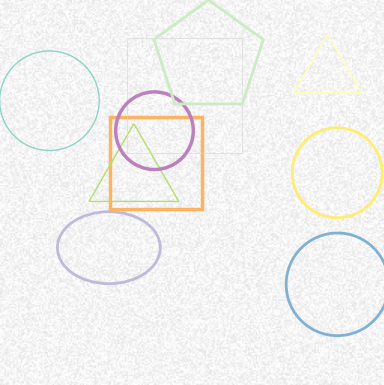[{"shape": "circle", "thickness": 1, "radius": 0.65, "center": [0.128, 0.738]}, {"shape": "triangle", "thickness": 1, "radius": 0.5, "center": [0.851, 0.81]}, {"shape": "oval", "thickness": 2, "radius": 0.67, "center": [0.283, 0.357]}, {"shape": "circle", "thickness": 2, "radius": 0.67, "center": [0.877, 0.261]}, {"shape": "square", "thickness": 2.5, "radius": 0.59, "center": [0.405, 0.577]}, {"shape": "triangle", "thickness": 1, "radius": 0.67, "center": [0.348, 0.544]}, {"shape": "square", "thickness": 0.5, "radius": 0.74, "center": [0.479, 0.753]}, {"shape": "circle", "thickness": 2.5, "radius": 0.5, "center": [0.401, 0.66]}, {"shape": "pentagon", "thickness": 2, "radius": 0.75, "center": [0.542, 0.851]}, {"shape": "circle", "thickness": 2, "radius": 0.58, "center": [0.876, 0.551]}]